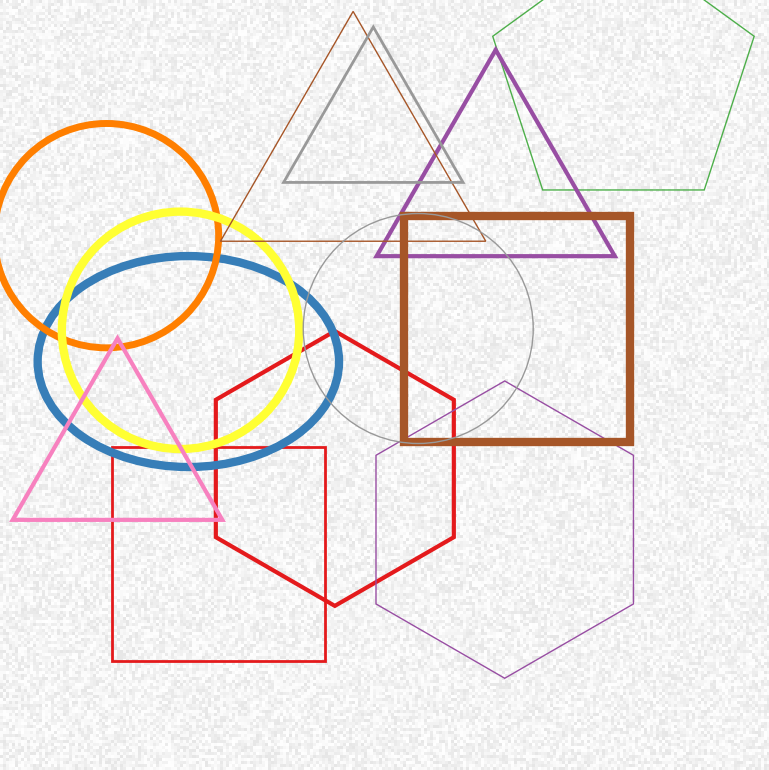[{"shape": "hexagon", "thickness": 1.5, "radius": 0.89, "center": [0.435, 0.392]}, {"shape": "square", "thickness": 1, "radius": 0.69, "center": [0.284, 0.28]}, {"shape": "oval", "thickness": 3, "radius": 0.98, "center": [0.245, 0.53]}, {"shape": "pentagon", "thickness": 0.5, "radius": 0.89, "center": [0.81, 0.898]}, {"shape": "triangle", "thickness": 1.5, "radius": 0.89, "center": [0.644, 0.757]}, {"shape": "hexagon", "thickness": 0.5, "radius": 0.97, "center": [0.655, 0.312]}, {"shape": "circle", "thickness": 2.5, "radius": 0.73, "center": [0.138, 0.694]}, {"shape": "circle", "thickness": 3, "radius": 0.77, "center": [0.234, 0.571]}, {"shape": "triangle", "thickness": 0.5, "radius": 0.99, "center": [0.459, 0.786]}, {"shape": "square", "thickness": 3, "radius": 0.73, "center": [0.671, 0.572]}, {"shape": "triangle", "thickness": 1.5, "radius": 0.79, "center": [0.153, 0.403]}, {"shape": "triangle", "thickness": 1, "radius": 0.67, "center": [0.485, 0.83]}, {"shape": "circle", "thickness": 0.5, "radius": 0.75, "center": [0.543, 0.573]}]